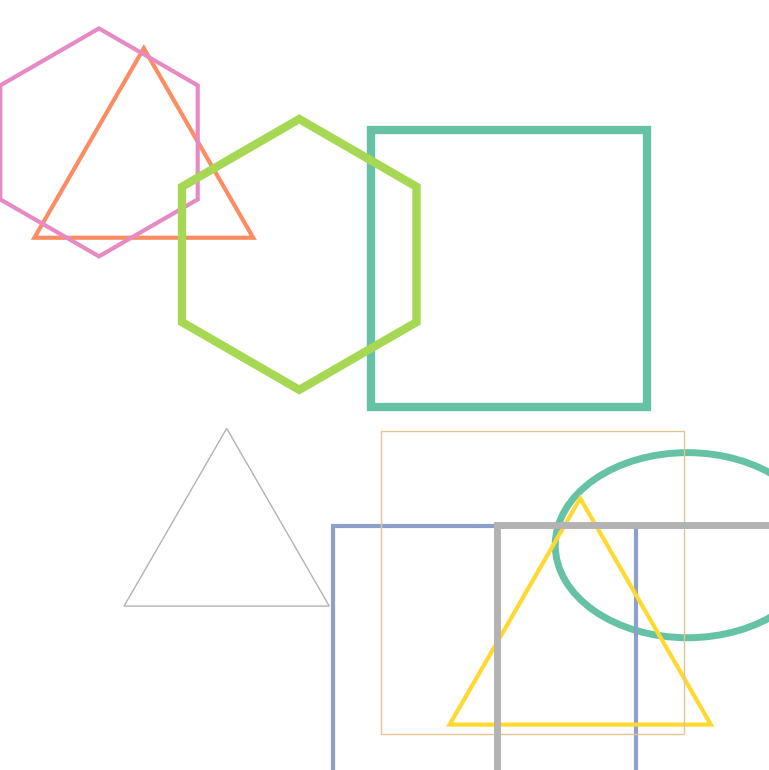[{"shape": "oval", "thickness": 2.5, "radius": 0.86, "center": [0.893, 0.292]}, {"shape": "square", "thickness": 3, "radius": 0.9, "center": [0.661, 0.651]}, {"shape": "triangle", "thickness": 1.5, "radius": 0.82, "center": [0.187, 0.773]}, {"shape": "square", "thickness": 1.5, "radius": 0.98, "center": [0.629, 0.12]}, {"shape": "hexagon", "thickness": 1.5, "radius": 0.74, "center": [0.129, 0.815]}, {"shape": "hexagon", "thickness": 3, "radius": 0.88, "center": [0.389, 0.67]}, {"shape": "triangle", "thickness": 1.5, "radius": 0.98, "center": [0.754, 0.157]}, {"shape": "square", "thickness": 0.5, "radius": 0.98, "center": [0.691, 0.244]}, {"shape": "triangle", "thickness": 0.5, "radius": 0.77, "center": [0.294, 0.29]}, {"shape": "square", "thickness": 2.5, "radius": 0.93, "center": [0.83, 0.133]}]